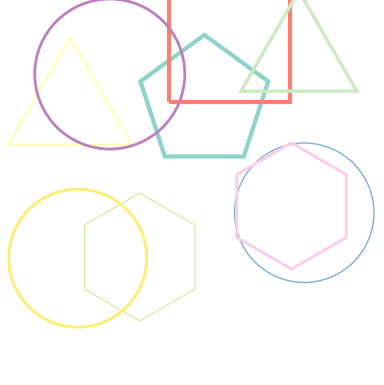[{"shape": "pentagon", "thickness": 3, "radius": 0.87, "center": [0.531, 0.735]}, {"shape": "triangle", "thickness": 1.5, "radius": 0.93, "center": [0.182, 0.717]}, {"shape": "square", "thickness": 3, "radius": 0.79, "center": [0.597, 0.892]}, {"shape": "circle", "thickness": 1, "radius": 0.91, "center": [0.79, 0.447]}, {"shape": "hexagon", "thickness": 0.5, "radius": 0.83, "center": [0.363, 0.332]}, {"shape": "hexagon", "thickness": 2, "radius": 0.82, "center": [0.757, 0.465]}, {"shape": "circle", "thickness": 2, "radius": 0.97, "center": [0.285, 0.808]}, {"shape": "triangle", "thickness": 2.5, "radius": 0.87, "center": [0.776, 0.85]}, {"shape": "circle", "thickness": 2, "radius": 0.9, "center": [0.202, 0.329]}]